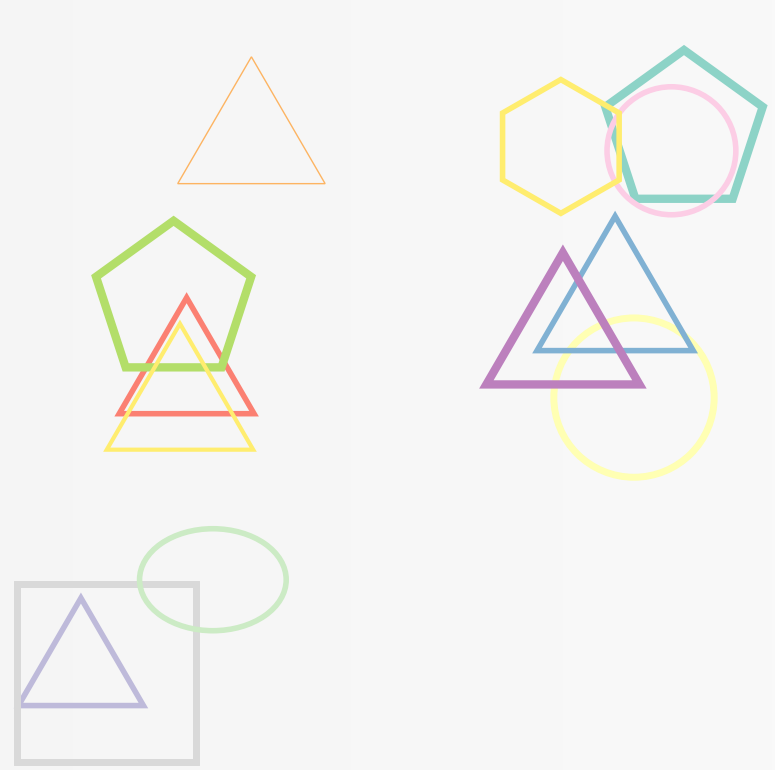[{"shape": "pentagon", "thickness": 3, "radius": 0.53, "center": [0.883, 0.828]}, {"shape": "circle", "thickness": 2.5, "radius": 0.52, "center": [0.818, 0.484]}, {"shape": "triangle", "thickness": 2, "radius": 0.47, "center": [0.104, 0.13]}, {"shape": "triangle", "thickness": 2, "radius": 0.5, "center": [0.241, 0.513]}, {"shape": "triangle", "thickness": 2, "radius": 0.58, "center": [0.794, 0.603]}, {"shape": "triangle", "thickness": 0.5, "radius": 0.55, "center": [0.324, 0.816]}, {"shape": "pentagon", "thickness": 3, "radius": 0.53, "center": [0.224, 0.608]}, {"shape": "circle", "thickness": 2, "radius": 0.42, "center": [0.866, 0.804]}, {"shape": "square", "thickness": 2.5, "radius": 0.58, "center": [0.138, 0.126]}, {"shape": "triangle", "thickness": 3, "radius": 0.57, "center": [0.726, 0.558]}, {"shape": "oval", "thickness": 2, "radius": 0.47, "center": [0.275, 0.247]}, {"shape": "triangle", "thickness": 1.5, "radius": 0.55, "center": [0.232, 0.471]}, {"shape": "hexagon", "thickness": 2, "radius": 0.43, "center": [0.724, 0.81]}]